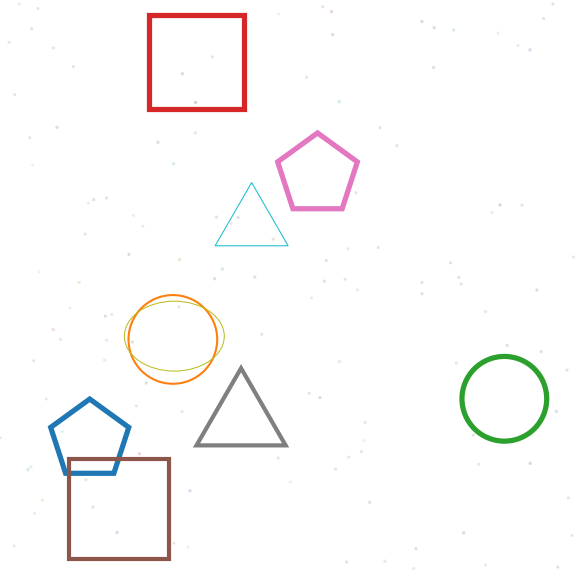[{"shape": "pentagon", "thickness": 2.5, "radius": 0.36, "center": [0.155, 0.237]}, {"shape": "circle", "thickness": 1, "radius": 0.38, "center": [0.299, 0.411]}, {"shape": "circle", "thickness": 2.5, "radius": 0.37, "center": [0.873, 0.309]}, {"shape": "square", "thickness": 2.5, "radius": 0.41, "center": [0.34, 0.892]}, {"shape": "square", "thickness": 2, "radius": 0.43, "center": [0.207, 0.118]}, {"shape": "pentagon", "thickness": 2.5, "radius": 0.36, "center": [0.55, 0.696]}, {"shape": "triangle", "thickness": 2, "radius": 0.45, "center": [0.417, 0.272]}, {"shape": "oval", "thickness": 0.5, "radius": 0.43, "center": [0.302, 0.417]}, {"shape": "triangle", "thickness": 0.5, "radius": 0.36, "center": [0.436, 0.61]}]